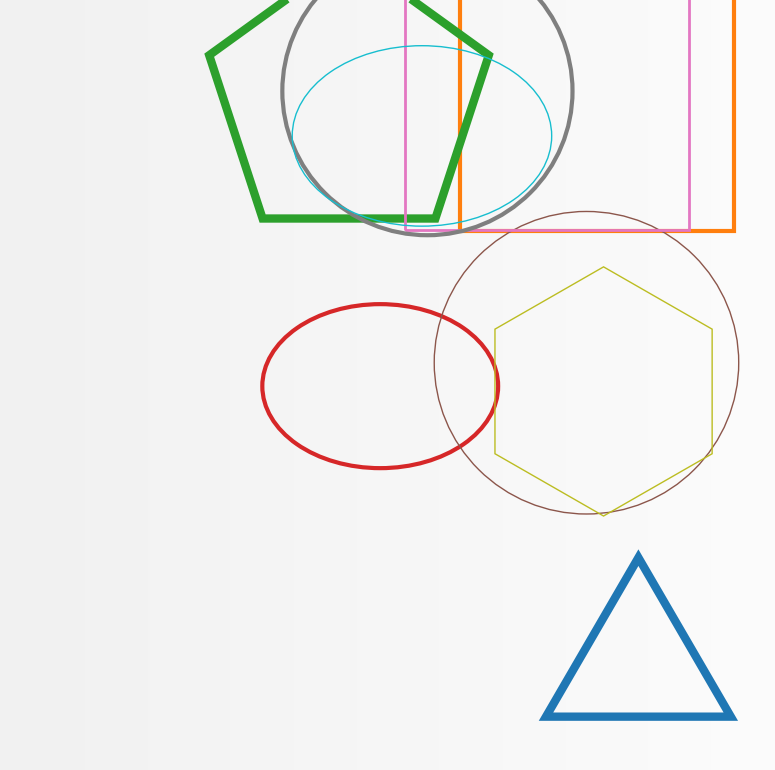[{"shape": "triangle", "thickness": 3, "radius": 0.69, "center": [0.824, 0.138]}, {"shape": "square", "thickness": 1.5, "radius": 0.88, "center": [0.77, 0.876]}, {"shape": "pentagon", "thickness": 3, "radius": 0.95, "center": [0.45, 0.87]}, {"shape": "oval", "thickness": 1.5, "radius": 0.76, "center": [0.491, 0.499]}, {"shape": "circle", "thickness": 0.5, "radius": 0.98, "center": [0.757, 0.529]}, {"shape": "square", "thickness": 1, "radius": 0.92, "center": [0.706, 0.884]}, {"shape": "circle", "thickness": 1.5, "radius": 0.94, "center": [0.552, 0.882]}, {"shape": "hexagon", "thickness": 0.5, "radius": 0.81, "center": [0.779, 0.492]}, {"shape": "oval", "thickness": 0.5, "radius": 0.84, "center": [0.544, 0.823]}]